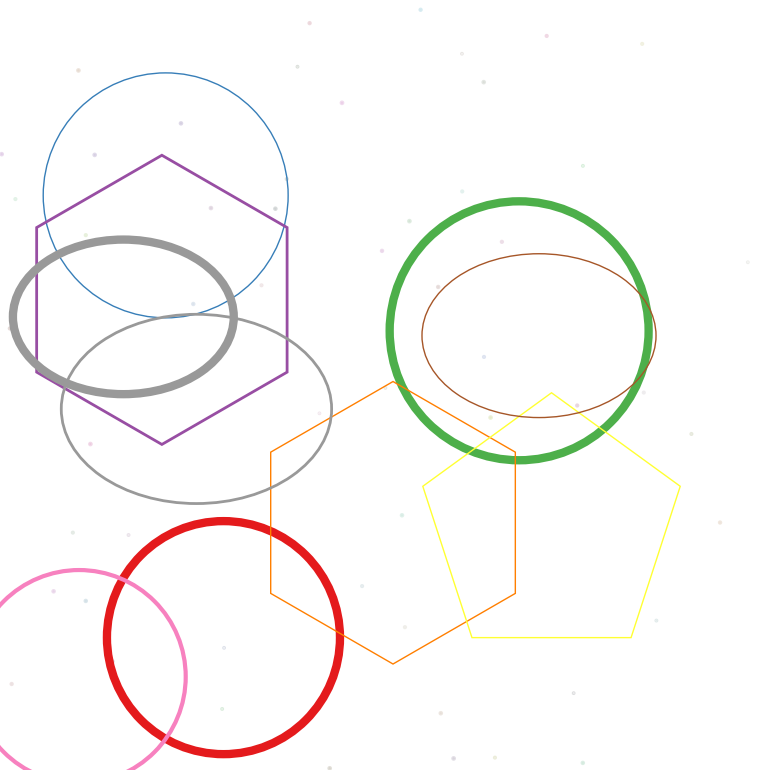[{"shape": "circle", "thickness": 3, "radius": 0.76, "center": [0.29, 0.172]}, {"shape": "circle", "thickness": 0.5, "radius": 0.8, "center": [0.215, 0.746]}, {"shape": "circle", "thickness": 3, "radius": 0.84, "center": [0.674, 0.57]}, {"shape": "hexagon", "thickness": 1, "radius": 0.94, "center": [0.21, 0.611]}, {"shape": "hexagon", "thickness": 0.5, "radius": 0.92, "center": [0.51, 0.321]}, {"shape": "pentagon", "thickness": 0.5, "radius": 0.88, "center": [0.716, 0.314]}, {"shape": "oval", "thickness": 0.5, "radius": 0.76, "center": [0.7, 0.564]}, {"shape": "circle", "thickness": 1.5, "radius": 0.69, "center": [0.103, 0.121]}, {"shape": "oval", "thickness": 1, "radius": 0.88, "center": [0.255, 0.469]}, {"shape": "oval", "thickness": 3, "radius": 0.72, "center": [0.16, 0.588]}]